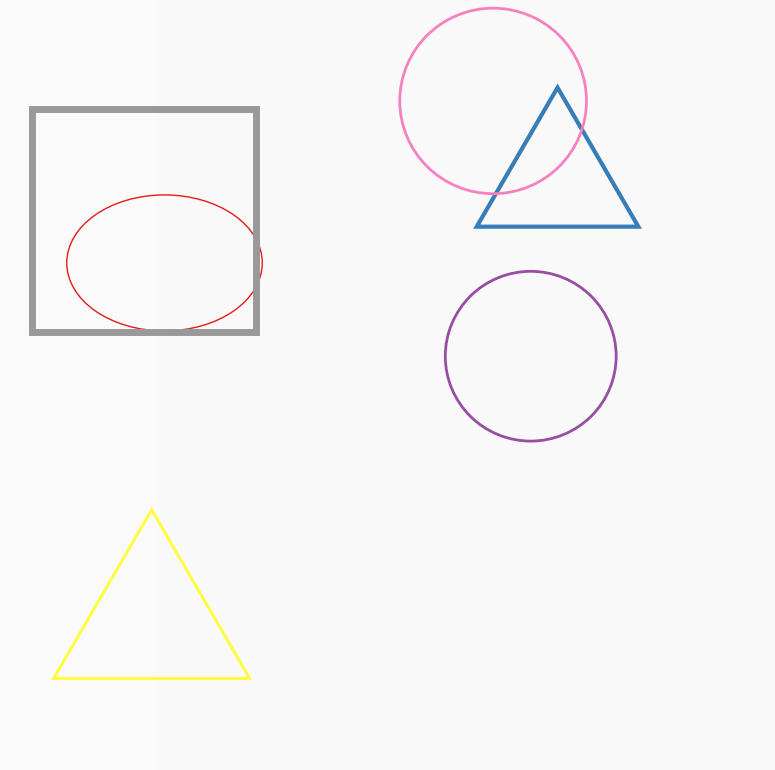[{"shape": "oval", "thickness": 0.5, "radius": 0.63, "center": [0.212, 0.659]}, {"shape": "triangle", "thickness": 1.5, "radius": 0.6, "center": [0.719, 0.766]}, {"shape": "circle", "thickness": 1, "radius": 0.55, "center": [0.685, 0.537]}, {"shape": "triangle", "thickness": 1, "radius": 0.73, "center": [0.196, 0.192]}, {"shape": "circle", "thickness": 1, "radius": 0.6, "center": [0.636, 0.869]}, {"shape": "square", "thickness": 2.5, "radius": 0.72, "center": [0.185, 0.714]}]